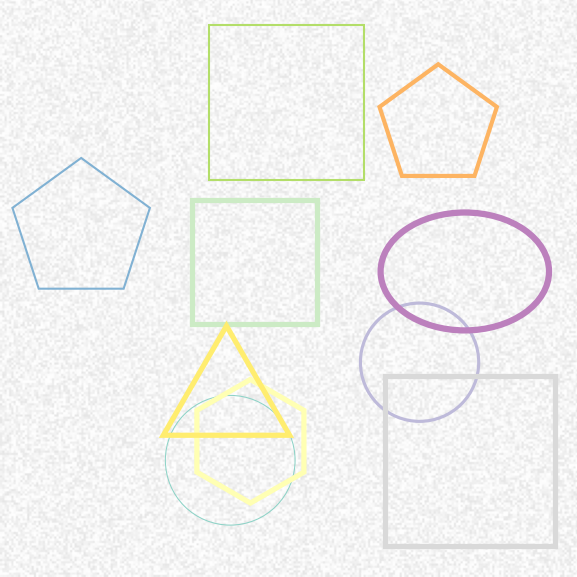[{"shape": "circle", "thickness": 0.5, "radius": 0.56, "center": [0.399, 0.202]}, {"shape": "hexagon", "thickness": 2.5, "radius": 0.54, "center": [0.434, 0.235]}, {"shape": "circle", "thickness": 1.5, "radius": 0.51, "center": [0.727, 0.372]}, {"shape": "pentagon", "thickness": 1, "radius": 0.63, "center": [0.141, 0.6]}, {"shape": "pentagon", "thickness": 2, "radius": 0.53, "center": [0.759, 0.781]}, {"shape": "square", "thickness": 1, "radius": 0.67, "center": [0.496, 0.822]}, {"shape": "square", "thickness": 2.5, "radius": 0.74, "center": [0.814, 0.201]}, {"shape": "oval", "thickness": 3, "radius": 0.73, "center": [0.805, 0.529]}, {"shape": "square", "thickness": 2.5, "radius": 0.54, "center": [0.44, 0.545]}, {"shape": "triangle", "thickness": 2.5, "radius": 0.63, "center": [0.392, 0.309]}]